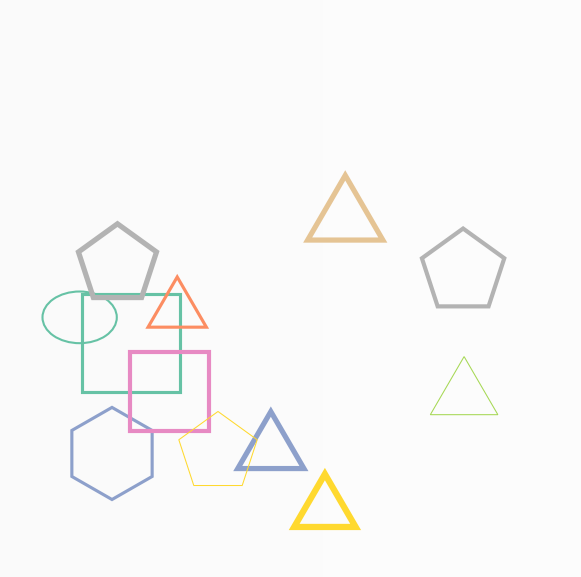[{"shape": "square", "thickness": 1.5, "radius": 0.42, "center": [0.225, 0.406]}, {"shape": "oval", "thickness": 1, "radius": 0.32, "center": [0.137, 0.45]}, {"shape": "triangle", "thickness": 1.5, "radius": 0.29, "center": [0.305, 0.462]}, {"shape": "triangle", "thickness": 2.5, "radius": 0.33, "center": [0.466, 0.221]}, {"shape": "hexagon", "thickness": 1.5, "radius": 0.4, "center": [0.193, 0.214]}, {"shape": "square", "thickness": 2, "radius": 0.34, "center": [0.291, 0.321]}, {"shape": "triangle", "thickness": 0.5, "radius": 0.34, "center": [0.798, 0.315]}, {"shape": "pentagon", "thickness": 0.5, "radius": 0.35, "center": [0.375, 0.216]}, {"shape": "triangle", "thickness": 3, "radius": 0.31, "center": [0.559, 0.117]}, {"shape": "triangle", "thickness": 2.5, "radius": 0.37, "center": [0.594, 0.621]}, {"shape": "pentagon", "thickness": 2.5, "radius": 0.35, "center": [0.202, 0.541]}, {"shape": "pentagon", "thickness": 2, "radius": 0.37, "center": [0.797, 0.529]}]